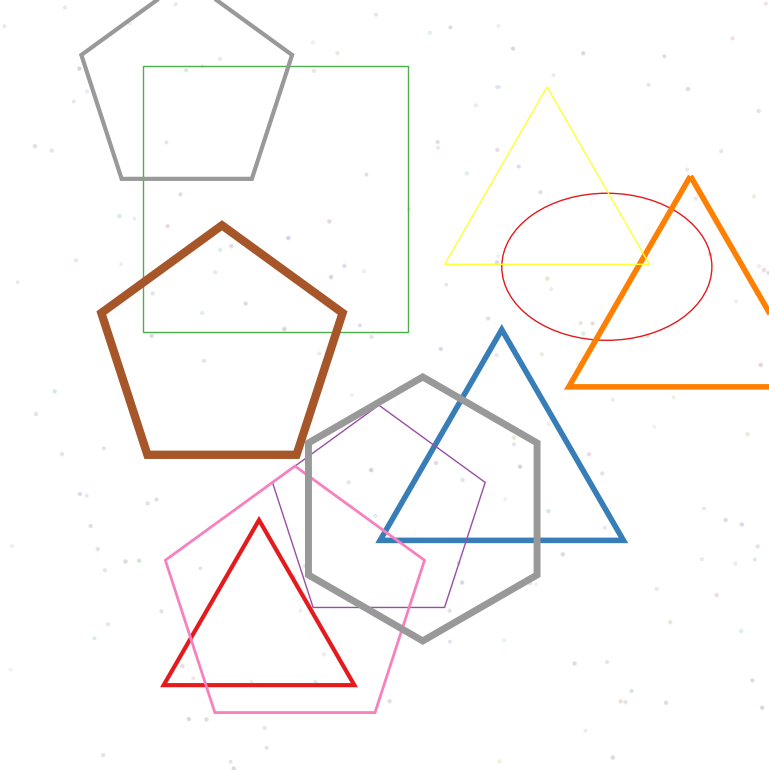[{"shape": "oval", "thickness": 0.5, "radius": 0.68, "center": [0.788, 0.654]}, {"shape": "triangle", "thickness": 1.5, "radius": 0.71, "center": [0.336, 0.182]}, {"shape": "triangle", "thickness": 2, "radius": 0.91, "center": [0.652, 0.389]}, {"shape": "square", "thickness": 0.5, "radius": 0.86, "center": [0.358, 0.742]}, {"shape": "pentagon", "thickness": 0.5, "radius": 0.73, "center": [0.492, 0.329]}, {"shape": "triangle", "thickness": 2, "radius": 0.91, "center": [0.897, 0.589]}, {"shape": "triangle", "thickness": 0.5, "radius": 0.77, "center": [0.71, 0.734]}, {"shape": "pentagon", "thickness": 3, "radius": 0.82, "center": [0.288, 0.543]}, {"shape": "pentagon", "thickness": 1, "radius": 0.88, "center": [0.383, 0.218]}, {"shape": "hexagon", "thickness": 2.5, "radius": 0.86, "center": [0.549, 0.339]}, {"shape": "pentagon", "thickness": 1.5, "radius": 0.72, "center": [0.243, 0.884]}]